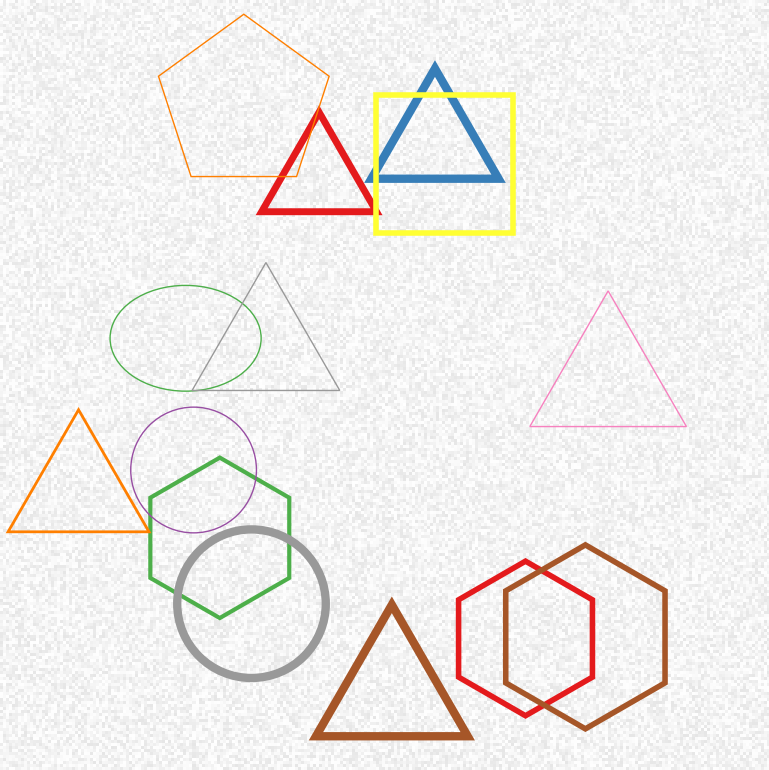[{"shape": "triangle", "thickness": 2.5, "radius": 0.43, "center": [0.414, 0.768]}, {"shape": "hexagon", "thickness": 2, "radius": 0.5, "center": [0.682, 0.171]}, {"shape": "triangle", "thickness": 3, "radius": 0.48, "center": [0.565, 0.816]}, {"shape": "oval", "thickness": 0.5, "radius": 0.49, "center": [0.241, 0.561]}, {"shape": "hexagon", "thickness": 1.5, "radius": 0.52, "center": [0.285, 0.302]}, {"shape": "circle", "thickness": 0.5, "radius": 0.41, "center": [0.251, 0.39]}, {"shape": "pentagon", "thickness": 0.5, "radius": 0.58, "center": [0.317, 0.865]}, {"shape": "triangle", "thickness": 1, "radius": 0.53, "center": [0.102, 0.362]}, {"shape": "square", "thickness": 2, "radius": 0.45, "center": [0.577, 0.787]}, {"shape": "hexagon", "thickness": 2, "radius": 0.6, "center": [0.76, 0.173]}, {"shape": "triangle", "thickness": 3, "radius": 0.57, "center": [0.509, 0.101]}, {"shape": "triangle", "thickness": 0.5, "radius": 0.59, "center": [0.79, 0.505]}, {"shape": "triangle", "thickness": 0.5, "radius": 0.55, "center": [0.345, 0.548]}, {"shape": "circle", "thickness": 3, "radius": 0.48, "center": [0.327, 0.216]}]